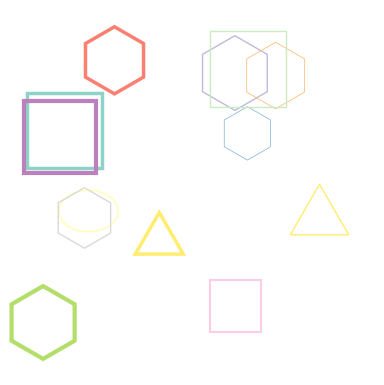[{"shape": "square", "thickness": 2.5, "radius": 0.49, "center": [0.167, 0.661]}, {"shape": "oval", "thickness": 1, "radius": 0.39, "center": [0.23, 0.452]}, {"shape": "hexagon", "thickness": 1, "radius": 0.49, "center": [0.61, 0.81]}, {"shape": "hexagon", "thickness": 2.5, "radius": 0.44, "center": [0.297, 0.843]}, {"shape": "hexagon", "thickness": 0.5, "radius": 0.35, "center": [0.643, 0.654]}, {"shape": "hexagon", "thickness": 0.5, "radius": 0.43, "center": [0.716, 0.804]}, {"shape": "hexagon", "thickness": 3, "radius": 0.47, "center": [0.112, 0.162]}, {"shape": "square", "thickness": 1.5, "radius": 0.34, "center": [0.612, 0.205]}, {"shape": "hexagon", "thickness": 1, "radius": 0.39, "center": [0.219, 0.434]}, {"shape": "square", "thickness": 3, "radius": 0.47, "center": [0.157, 0.644]}, {"shape": "square", "thickness": 1, "radius": 0.49, "center": [0.644, 0.82]}, {"shape": "triangle", "thickness": 1, "radius": 0.44, "center": [0.83, 0.434]}, {"shape": "triangle", "thickness": 2.5, "radius": 0.36, "center": [0.414, 0.376]}]